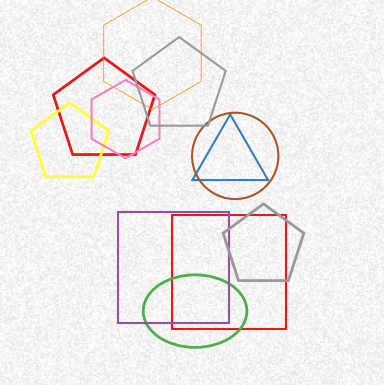[{"shape": "pentagon", "thickness": 2, "radius": 0.69, "center": [0.27, 0.711]}, {"shape": "square", "thickness": 1.5, "radius": 0.74, "center": [0.595, 0.293]}, {"shape": "triangle", "thickness": 1.5, "radius": 0.57, "center": [0.598, 0.589]}, {"shape": "oval", "thickness": 2, "radius": 0.67, "center": [0.507, 0.192]}, {"shape": "square", "thickness": 1.5, "radius": 0.73, "center": [0.451, 0.305]}, {"shape": "hexagon", "thickness": 0.5, "radius": 0.73, "center": [0.396, 0.862]}, {"shape": "pentagon", "thickness": 2, "radius": 0.53, "center": [0.181, 0.627]}, {"shape": "circle", "thickness": 1.5, "radius": 0.56, "center": [0.611, 0.595]}, {"shape": "hexagon", "thickness": 1.5, "radius": 0.51, "center": [0.326, 0.691]}, {"shape": "pentagon", "thickness": 1.5, "radius": 0.64, "center": [0.465, 0.777]}, {"shape": "pentagon", "thickness": 2, "radius": 0.55, "center": [0.684, 0.36]}]